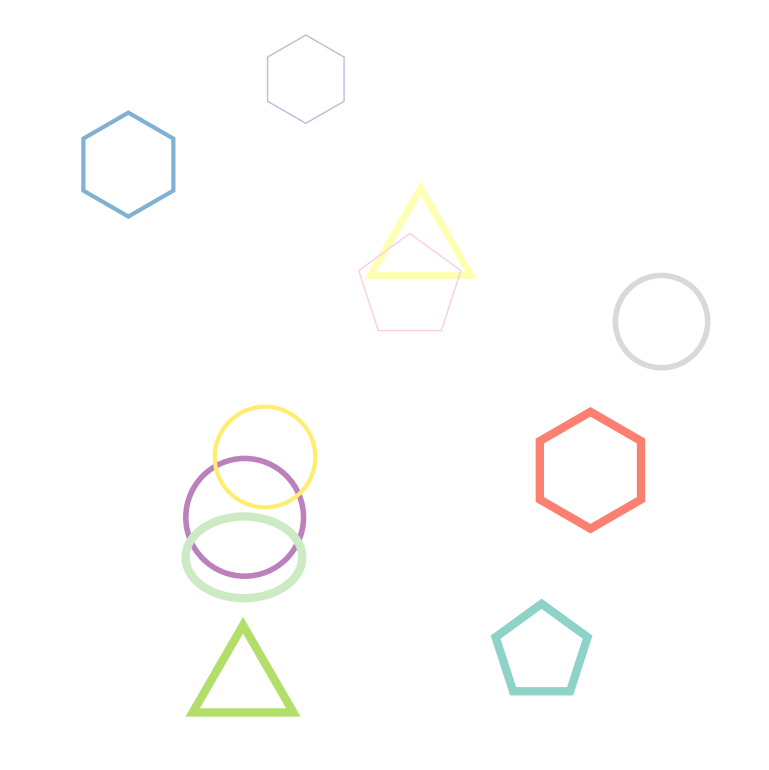[{"shape": "pentagon", "thickness": 3, "radius": 0.31, "center": [0.703, 0.153]}, {"shape": "triangle", "thickness": 2.5, "radius": 0.38, "center": [0.546, 0.68]}, {"shape": "hexagon", "thickness": 0.5, "radius": 0.29, "center": [0.397, 0.897]}, {"shape": "hexagon", "thickness": 3, "radius": 0.38, "center": [0.767, 0.389]}, {"shape": "hexagon", "thickness": 1.5, "radius": 0.34, "center": [0.167, 0.786]}, {"shape": "triangle", "thickness": 3, "radius": 0.38, "center": [0.316, 0.113]}, {"shape": "pentagon", "thickness": 0.5, "radius": 0.35, "center": [0.532, 0.627]}, {"shape": "circle", "thickness": 2, "radius": 0.3, "center": [0.859, 0.582]}, {"shape": "circle", "thickness": 2, "radius": 0.38, "center": [0.318, 0.328]}, {"shape": "oval", "thickness": 3, "radius": 0.38, "center": [0.317, 0.276]}, {"shape": "circle", "thickness": 1.5, "radius": 0.33, "center": [0.344, 0.406]}]